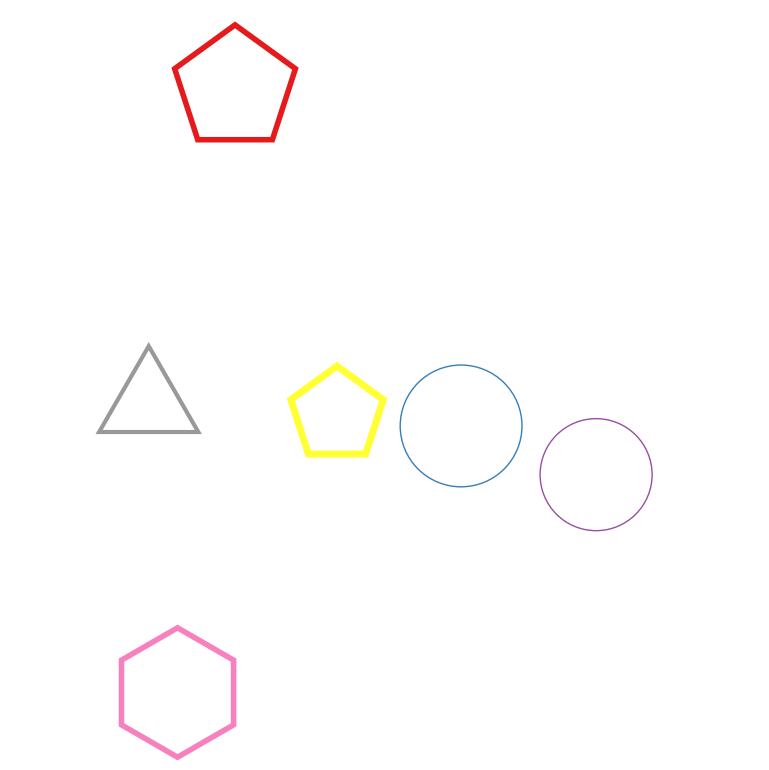[{"shape": "pentagon", "thickness": 2, "radius": 0.41, "center": [0.305, 0.885]}, {"shape": "circle", "thickness": 0.5, "radius": 0.4, "center": [0.599, 0.447]}, {"shape": "circle", "thickness": 0.5, "radius": 0.36, "center": [0.774, 0.384]}, {"shape": "pentagon", "thickness": 2.5, "radius": 0.32, "center": [0.438, 0.461]}, {"shape": "hexagon", "thickness": 2, "radius": 0.42, "center": [0.231, 0.101]}, {"shape": "triangle", "thickness": 1.5, "radius": 0.37, "center": [0.193, 0.476]}]